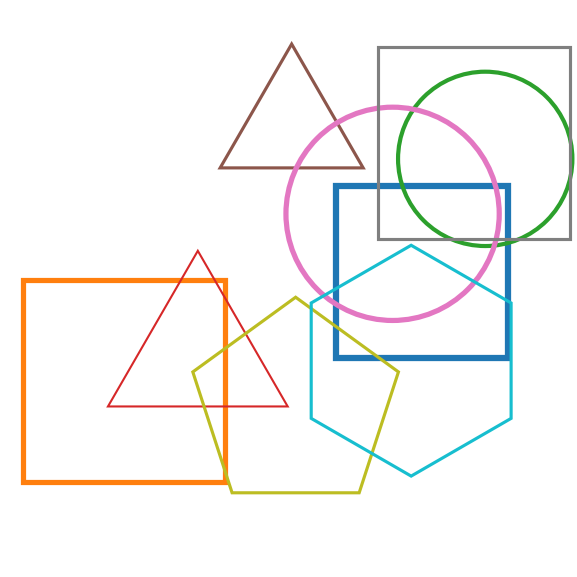[{"shape": "square", "thickness": 3, "radius": 0.74, "center": [0.73, 0.528]}, {"shape": "square", "thickness": 2.5, "radius": 0.88, "center": [0.214, 0.339]}, {"shape": "circle", "thickness": 2, "radius": 0.75, "center": [0.84, 0.724]}, {"shape": "triangle", "thickness": 1, "radius": 0.9, "center": [0.343, 0.385]}, {"shape": "triangle", "thickness": 1.5, "radius": 0.71, "center": [0.505, 0.78]}, {"shape": "circle", "thickness": 2.5, "radius": 0.92, "center": [0.68, 0.629]}, {"shape": "square", "thickness": 1.5, "radius": 0.83, "center": [0.82, 0.752]}, {"shape": "pentagon", "thickness": 1.5, "radius": 0.94, "center": [0.512, 0.297]}, {"shape": "hexagon", "thickness": 1.5, "radius": 1.0, "center": [0.712, 0.375]}]